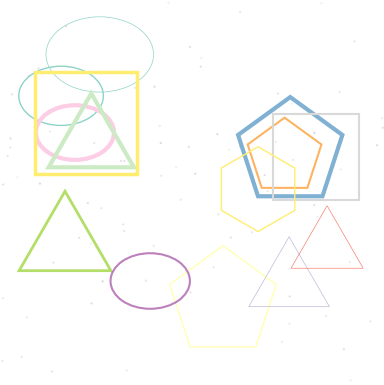[{"shape": "oval", "thickness": 1, "radius": 0.55, "center": [0.159, 0.751]}, {"shape": "oval", "thickness": 0.5, "radius": 0.7, "center": [0.259, 0.859]}, {"shape": "pentagon", "thickness": 1, "radius": 0.73, "center": [0.579, 0.216]}, {"shape": "triangle", "thickness": 0.5, "radius": 0.61, "center": [0.751, 0.264]}, {"shape": "triangle", "thickness": 0.5, "radius": 0.54, "center": [0.85, 0.357]}, {"shape": "pentagon", "thickness": 3, "radius": 0.71, "center": [0.754, 0.605]}, {"shape": "pentagon", "thickness": 1.5, "radius": 0.5, "center": [0.739, 0.594]}, {"shape": "triangle", "thickness": 2, "radius": 0.69, "center": [0.169, 0.366]}, {"shape": "oval", "thickness": 3, "radius": 0.51, "center": [0.195, 0.656]}, {"shape": "square", "thickness": 1.5, "radius": 0.56, "center": [0.821, 0.593]}, {"shape": "oval", "thickness": 1.5, "radius": 0.52, "center": [0.39, 0.27]}, {"shape": "triangle", "thickness": 3, "radius": 0.64, "center": [0.237, 0.629]}, {"shape": "square", "thickness": 2.5, "radius": 0.66, "center": [0.224, 0.68]}, {"shape": "hexagon", "thickness": 1, "radius": 0.55, "center": [0.67, 0.509]}]